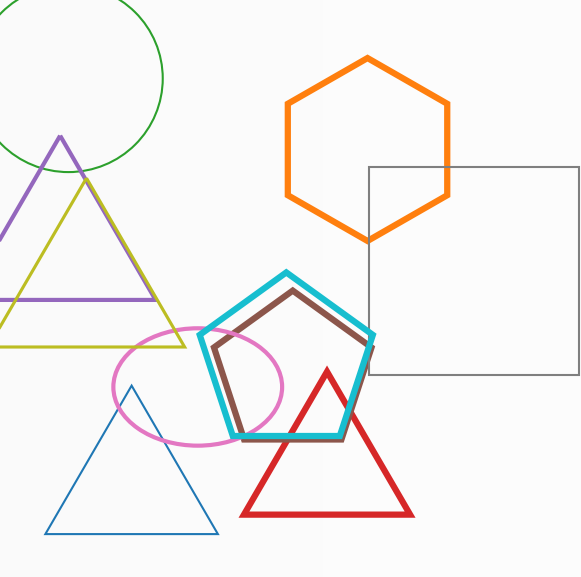[{"shape": "triangle", "thickness": 1, "radius": 0.86, "center": [0.226, 0.16]}, {"shape": "hexagon", "thickness": 3, "radius": 0.79, "center": [0.632, 0.74]}, {"shape": "circle", "thickness": 1, "radius": 0.81, "center": [0.118, 0.863]}, {"shape": "triangle", "thickness": 3, "radius": 0.83, "center": [0.563, 0.191]}, {"shape": "triangle", "thickness": 2, "radius": 0.95, "center": [0.103, 0.575]}, {"shape": "pentagon", "thickness": 3, "radius": 0.71, "center": [0.504, 0.353]}, {"shape": "oval", "thickness": 2, "radius": 0.73, "center": [0.34, 0.329]}, {"shape": "square", "thickness": 1, "radius": 0.9, "center": [0.816, 0.53]}, {"shape": "triangle", "thickness": 1.5, "radius": 0.97, "center": [0.149, 0.496]}, {"shape": "pentagon", "thickness": 3, "radius": 0.78, "center": [0.493, 0.371]}]